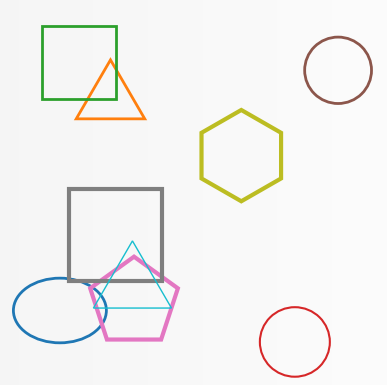[{"shape": "oval", "thickness": 2, "radius": 0.6, "center": [0.155, 0.194]}, {"shape": "triangle", "thickness": 2, "radius": 0.51, "center": [0.285, 0.742]}, {"shape": "square", "thickness": 2, "radius": 0.47, "center": [0.204, 0.838]}, {"shape": "circle", "thickness": 1.5, "radius": 0.45, "center": [0.761, 0.112]}, {"shape": "circle", "thickness": 2, "radius": 0.43, "center": [0.872, 0.817]}, {"shape": "pentagon", "thickness": 3, "radius": 0.59, "center": [0.346, 0.214]}, {"shape": "square", "thickness": 3, "radius": 0.6, "center": [0.298, 0.391]}, {"shape": "hexagon", "thickness": 3, "radius": 0.59, "center": [0.623, 0.596]}, {"shape": "triangle", "thickness": 1, "radius": 0.58, "center": [0.342, 0.258]}]